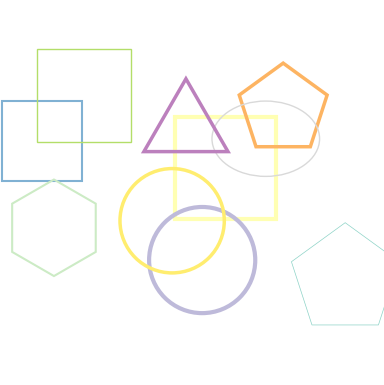[{"shape": "pentagon", "thickness": 0.5, "radius": 0.73, "center": [0.897, 0.275]}, {"shape": "square", "thickness": 3, "radius": 0.66, "center": [0.586, 0.564]}, {"shape": "circle", "thickness": 3, "radius": 0.69, "center": [0.525, 0.325]}, {"shape": "square", "thickness": 1.5, "radius": 0.52, "center": [0.108, 0.634]}, {"shape": "pentagon", "thickness": 2.5, "radius": 0.6, "center": [0.736, 0.716]}, {"shape": "square", "thickness": 1, "radius": 0.61, "center": [0.218, 0.752]}, {"shape": "oval", "thickness": 1, "radius": 0.7, "center": [0.69, 0.64]}, {"shape": "triangle", "thickness": 2.5, "radius": 0.63, "center": [0.483, 0.669]}, {"shape": "hexagon", "thickness": 1.5, "radius": 0.63, "center": [0.14, 0.408]}, {"shape": "circle", "thickness": 2.5, "radius": 0.68, "center": [0.447, 0.427]}]